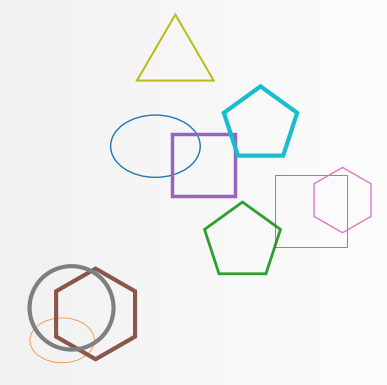[{"shape": "oval", "thickness": 1, "radius": 0.58, "center": [0.401, 0.62]}, {"shape": "oval", "thickness": 0.5, "radius": 0.42, "center": [0.16, 0.116]}, {"shape": "pentagon", "thickness": 2, "radius": 0.52, "center": [0.626, 0.372]}, {"shape": "square", "thickness": 0.5, "radius": 0.47, "center": [0.802, 0.451]}, {"shape": "square", "thickness": 2.5, "radius": 0.41, "center": [0.525, 0.572]}, {"shape": "hexagon", "thickness": 3, "radius": 0.59, "center": [0.247, 0.185]}, {"shape": "hexagon", "thickness": 1, "radius": 0.42, "center": [0.884, 0.48]}, {"shape": "circle", "thickness": 3, "radius": 0.54, "center": [0.185, 0.2]}, {"shape": "triangle", "thickness": 1.5, "radius": 0.57, "center": [0.452, 0.848]}, {"shape": "pentagon", "thickness": 3, "radius": 0.5, "center": [0.672, 0.676]}]